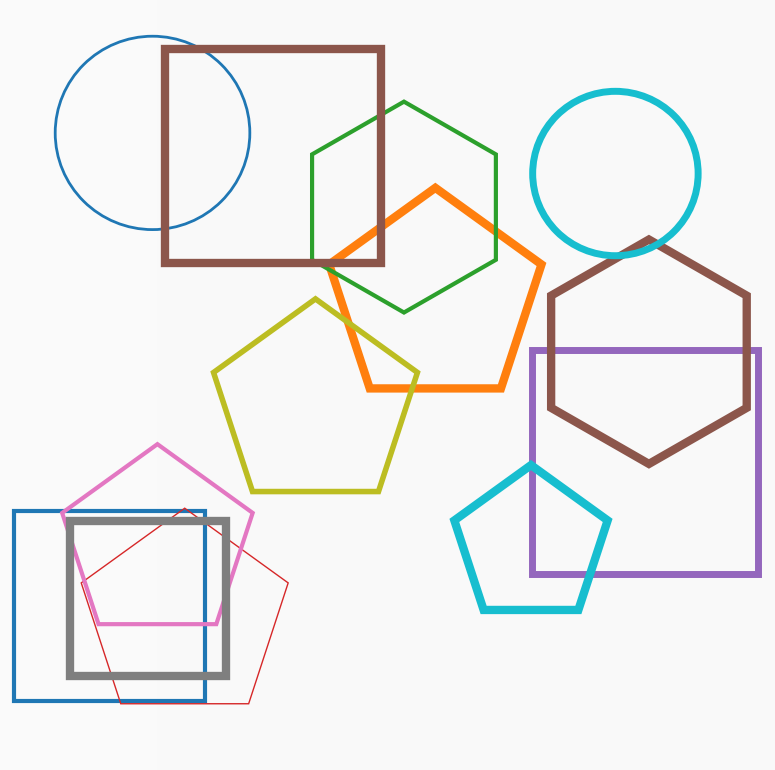[{"shape": "square", "thickness": 1.5, "radius": 0.62, "center": [0.141, 0.213]}, {"shape": "circle", "thickness": 1, "radius": 0.63, "center": [0.197, 0.827]}, {"shape": "pentagon", "thickness": 3, "radius": 0.72, "center": [0.562, 0.612]}, {"shape": "hexagon", "thickness": 1.5, "radius": 0.68, "center": [0.521, 0.731]}, {"shape": "pentagon", "thickness": 0.5, "radius": 0.7, "center": [0.238, 0.2]}, {"shape": "square", "thickness": 2.5, "radius": 0.73, "center": [0.833, 0.4]}, {"shape": "hexagon", "thickness": 3, "radius": 0.73, "center": [0.837, 0.543]}, {"shape": "square", "thickness": 3, "radius": 0.69, "center": [0.352, 0.797]}, {"shape": "pentagon", "thickness": 1.5, "radius": 0.65, "center": [0.203, 0.294]}, {"shape": "square", "thickness": 3, "radius": 0.5, "center": [0.191, 0.223]}, {"shape": "pentagon", "thickness": 2, "radius": 0.69, "center": [0.407, 0.474]}, {"shape": "circle", "thickness": 2.5, "radius": 0.53, "center": [0.794, 0.775]}, {"shape": "pentagon", "thickness": 3, "radius": 0.52, "center": [0.685, 0.292]}]